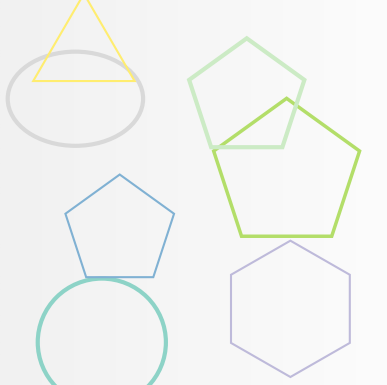[{"shape": "circle", "thickness": 3, "radius": 0.83, "center": [0.263, 0.111]}, {"shape": "hexagon", "thickness": 1.5, "radius": 0.89, "center": [0.749, 0.198]}, {"shape": "pentagon", "thickness": 1.5, "radius": 0.74, "center": [0.309, 0.399]}, {"shape": "pentagon", "thickness": 2.5, "radius": 0.99, "center": [0.74, 0.547]}, {"shape": "oval", "thickness": 3, "radius": 0.87, "center": [0.195, 0.744]}, {"shape": "pentagon", "thickness": 3, "radius": 0.78, "center": [0.637, 0.744]}, {"shape": "triangle", "thickness": 1.5, "radius": 0.76, "center": [0.217, 0.865]}]